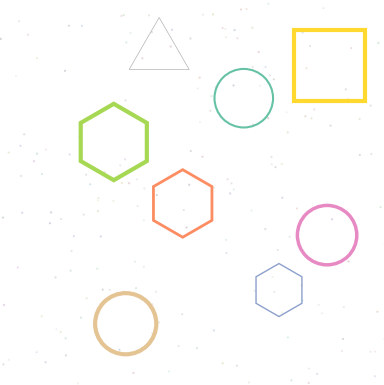[{"shape": "circle", "thickness": 1.5, "radius": 0.38, "center": [0.633, 0.745]}, {"shape": "hexagon", "thickness": 2, "radius": 0.44, "center": [0.475, 0.472]}, {"shape": "hexagon", "thickness": 1, "radius": 0.34, "center": [0.725, 0.247]}, {"shape": "circle", "thickness": 2.5, "radius": 0.39, "center": [0.85, 0.389]}, {"shape": "hexagon", "thickness": 3, "radius": 0.5, "center": [0.296, 0.631]}, {"shape": "square", "thickness": 3, "radius": 0.46, "center": [0.856, 0.829]}, {"shape": "circle", "thickness": 3, "radius": 0.4, "center": [0.326, 0.159]}, {"shape": "triangle", "thickness": 0.5, "radius": 0.45, "center": [0.413, 0.864]}]